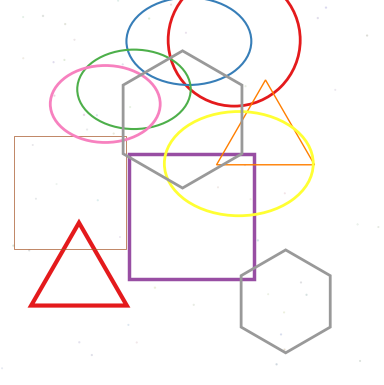[{"shape": "circle", "thickness": 2, "radius": 0.86, "center": [0.608, 0.896]}, {"shape": "triangle", "thickness": 3, "radius": 0.72, "center": [0.205, 0.278]}, {"shape": "oval", "thickness": 1.5, "radius": 0.81, "center": [0.491, 0.893]}, {"shape": "oval", "thickness": 1.5, "radius": 0.74, "center": [0.348, 0.768]}, {"shape": "square", "thickness": 2.5, "radius": 0.81, "center": [0.498, 0.437]}, {"shape": "triangle", "thickness": 1, "radius": 0.73, "center": [0.69, 0.645]}, {"shape": "oval", "thickness": 2, "radius": 0.97, "center": [0.62, 0.575]}, {"shape": "square", "thickness": 0.5, "radius": 0.73, "center": [0.181, 0.5]}, {"shape": "oval", "thickness": 2, "radius": 0.71, "center": [0.273, 0.73]}, {"shape": "hexagon", "thickness": 2, "radius": 0.89, "center": [0.474, 0.69]}, {"shape": "hexagon", "thickness": 2, "radius": 0.67, "center": [0.742, 0.217]}]